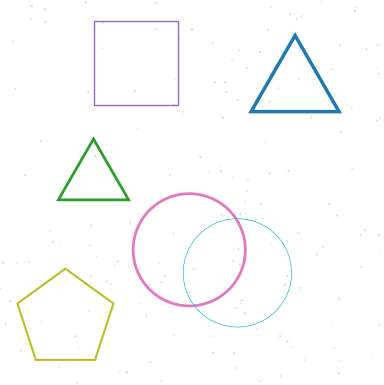[{"shape": "triangle", "thickness": 2.5, "radius": 0.66, "center": [0.766, 0.776]}, {"shape": "triangle", "thickness": 2, "radius": 0.53, "center": [0.243, 0.534]}, {"shape": "square", "thickness": 1, "radius": 0.54, "center": [0.354, 0.836]}, {"shape": "circle", "thickness": 2, "radius": 0.73, "center": [0.492, 0.351]}, {"shape": "pentagon", "thickness": 1.5, "radius": 0.66, "center": [0.17, 0.171]}, {"shape": "circle", "thickness": 0.5, "radius": 0.7, "center": [0.617, 0.291]}]